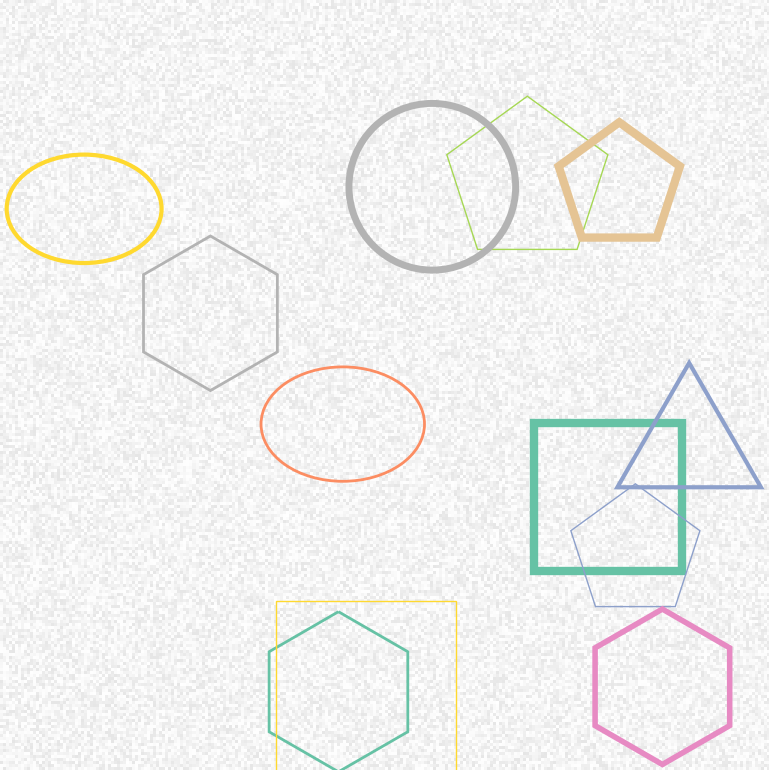[{"shape": "hexagon", "thickness": 1, "radius": 0.52, "center": [0.44, 0.102]}, {"shape": "square", "thickness": 3, "radius": 0.48, "center": [0.79, 0.354]}, {"shape": "oval", "thickness": 1, "radius": 0.53, "center": [0.445, 0.449]}, {"shape": "triangle", "thickness": 1.5, "radius": 0.54, "center": [0.895, 0.421]}, {"shape": "pentagon", "thickness": 0.5, "radius": 0.44, "center": [0.825, 0.284]}, {"shape": "hexagon", "thickness": 2, "radius": 0.5, "center": [0.86, 0.108]}, {"shape": "pentagon", "thickness": 0.5, "radius": 0.55, "center": [0.685, 0.765]}, {"shape": "square", "thickness": 0.5, "radius": 0.59, "center": [0.475, 0.102]}, {"shape": "oval", "thickness": 1.5, "radius": 0.5, "center": [0.109, 0.729]}, {"shape": "pentagon", "thickness": 3, "radius": 0.41, "center": [0.804, 0.758]}, {"shape": "circle", "thickness": 2.5, "radius": 0.54, "center": [0.561, 0.757]}, {"shape": "hexagon", "thickness": 1, "radius": 0.5, "center": [0.273, 0.593]}]